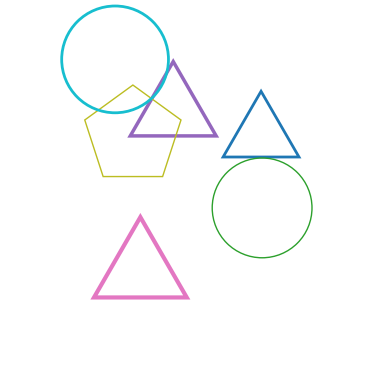[{"shape": "triangle", "thickness": 2, "radius": 0.57, "center": [0.678, 0.649]}, {"shape": "circle", "thickness": 1, "radius": 0.65, "center": [0.681, 0.46]}, {"shape": "triangle", "thickness": 2.5, "radius": 0.64, "center": [0.45, 0.711]}, {"shape": "triangle", "thickness": 3, "radius": 0.7, "center": [0.365, 0.297]}, {"shape": "pentagon", "thickness": 1, "radius": 0.66, "center": [0.345, 0.648]}, {"shape": "circle", "thickness": 2, "radius": 0.69, "center": [0.299, 0.846]}]